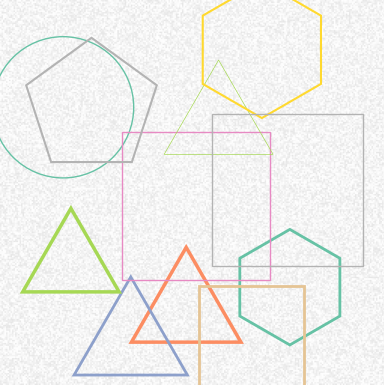[{"shape": "hexagon", "thickness": 2, "radius": 0.75, "center": [0.753, 0.254]}, {"shape": "circle", "thickness": 1, "radius": 0.92, "center": [0.164, 0.721]}, {"shape": "triangle", "thickness": 2.5, "radius": 0.82, "center": [0.484, 0.193]}, {"shape": "triangle", "thickness": 2, "radius": 0.85, "center": [0.34, 0.111]}, {"shape": "square", "thickness": 1, "radius": 0.96, "center": [0.509, 0.464]}, {"shape": "triangle", "thickness": 0.5, "radius": 0.82, "center": [0.568, 0.681]}, {"shape": "triangle", "thickness": 2.5, "radius": 0.72, "center": [0.184, 0.314]}, {"shape": "hexagon", "thickness": 1.5, "radius": 0.89, "center": [0.68, 0.871]}, {"shape": "square", "thickness": 2, "radius": 0.68, "center": [0.652, 0.121]}, {"shape": "square", "thickness": 1, "radius": 0.98, "center": [0.747, 0.506]}, {"shape": "pentagon", "thickness": 1.5, "radius": 0.89, "center": [0.238, 0.723]}]